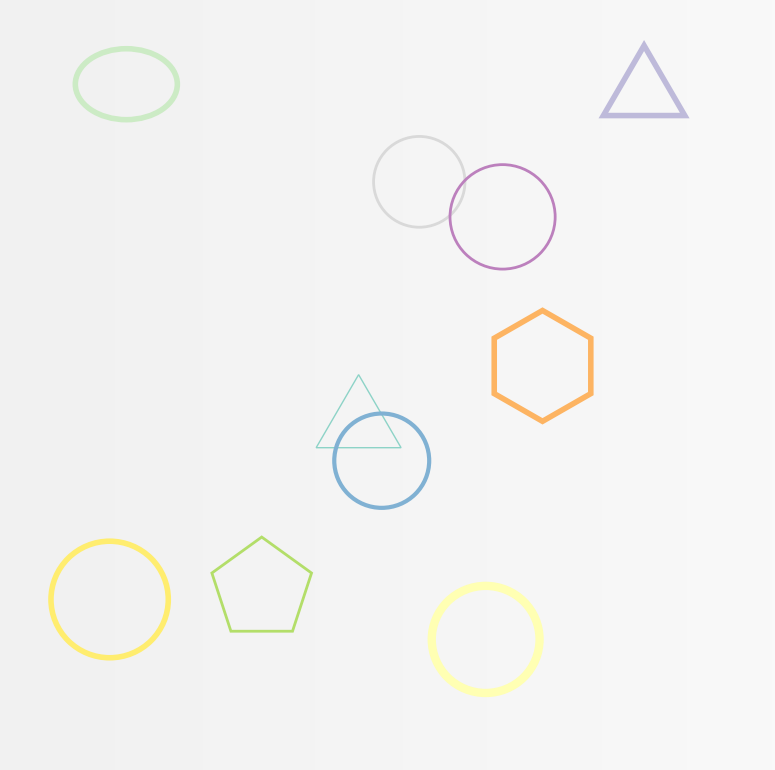[{"shape": "triangle", "thickness": 0.5, "radius": 0.32, "center": [0.463, 0.45]}, {"shape": "circle", "thickness": 3, "radius": 0.35, "center": [0.627, 0.17]}, {"shape": "triangle", "thickness": 2, "radius": 0.3, "center": [0.831, 0.88]}, {"shape": "circle", "thickness": 1.5, "radius": 0.31, "center": [0.493, 0.402]}, {"shape": "hexagon", "thickness": 2, "radius": 0.36, "center": [0.7, 0.525]}, {"shape": "pentagon", "thickness": 1, "radius": 0.34, "center": [0.338, 0.235]}, {"shape": "circle", "thickness": 1, "radius": 0.29, "center": [0.541, 0.764]}, {"shape": "circle", "thickness": 1, "radius": 0.34, "center": [0.649, 0.718]}, {"shape": "oval", "thickness": 2, "radius": 0.33, "center": [0.163, 0.891]}, {"shape": "circle", "thickness": 2, "radius": 0.38, "center": [0.141, 0.221]}]